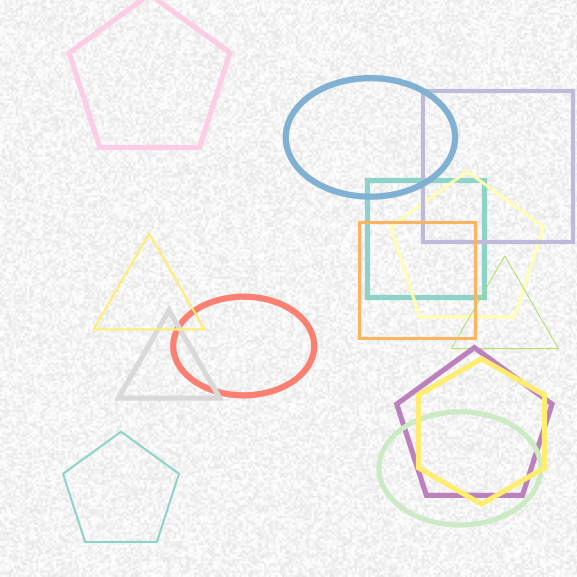[{"shape": "pentagon", "thickness": 1, "radius": 0.53, "center": [0.21, 0.146]}, {"shape": "square", "thickness": 2.5, "radius": 0.51, "center": [0.737, 0.586]}, {"shape": "pentagon", "thickness": 1.5, "radius": 0.7, "center": [0.809, 0.563]}, {"shape": "square", "thickness": 2, "radius": 0.65, "center": [0.862, 0.711]}, {"shape": "oval", "thickness": 3, "radius": 0.61, "center": [0.422, 0.4]}, {"shape": "oval", "thickness": 3, "radius": 0.73, "center": [0.642, 0.761]}, {"shape": "square", "thickness": 1.5, "radius": 0.5, "center": [0.722, 0.515]}, {"shape": "triangle", "thickness": 0.5, "radius": 0.54, "center": [0.874, 0.449]}, {"shape": "pentagon", "thickness": 2.5, "radius": 0.73, "center": [0.259, 0.862]}, {"shape": "triangle", "thickness": 2.5, "radius": 0.51, "center": [0.293, 0.36]}, {"shape": "pentagon", "thickness": 2.5, "radius": 0.71, "center": [0.822, 0.256]}, {"shape": "oval", "thickness": 2.5, "radius": 0.7, "center": [0.796, 0.188]}, {"shape": "hexagon", "thickness": 2.5, "radius": 0.63, "center": [0.834, 0.252]}, {"shape": "triangle", "thickness": 1, "radius": 0.55, "center": [0.258, 0.484]}]